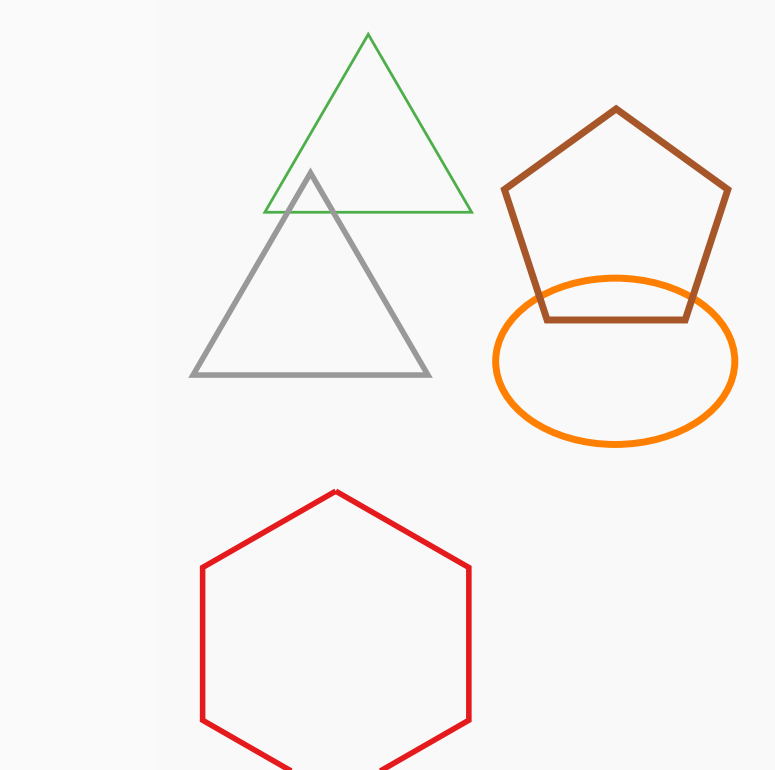[{"shape": "hexagon", "thickness": 2, "radius": 0.99, "center": [0.433, 0.164]}, {"shape": "triangle", "thickness": 1, "radius": 0.77, "center": [0.475, 0.801]}, {"shape": "oval", "thickness": 2.5, "radius": 0.77, "center": [0.794, 0.531]}, {"shape": "pentagon", "thickness": 2.5, "radius": 0.76, "center": [0.795, 0.707]}, {"shape": "triangle", "thickness": 2, "radius": 0.87, "center": [0.401, 0.6]}]